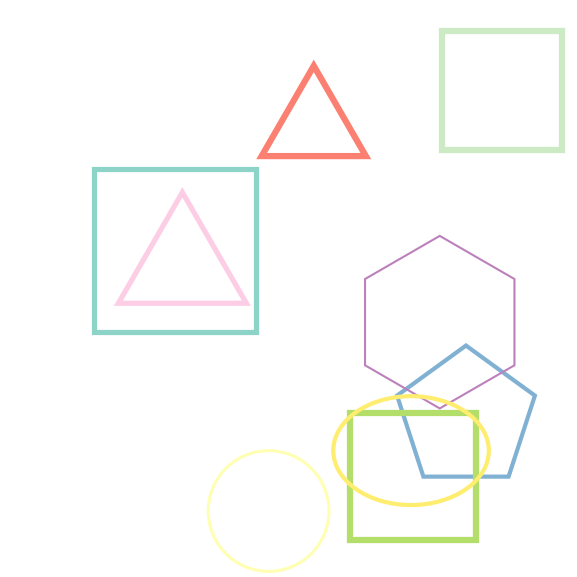[{"shape": "square", "thickness": 2.5, "radius": 0.7, "center": [0.303, 0.565]}, {"shape": "circle", "thickness": 1.5, "radius": 0.52, "center": [0.465, 0.114]}, {"shape": "triangle", "thickness": 3, "radius": 0.52, "center": [0.543, 0.781]}, {"shape": "pentagon", "thickness": 2, "radius": 0.63, "center": [0.807, 0.275]}, {"shape": "square", "thickness": 3, "radius": 0.55, "center": [0.716, 0.174]}, {"shape": "triangle", "thickness": 2.5, "radius": 0.64, "center": [0.316, 0.538]}, {"shape": "hexagon", "thickness": 1, "radius": 0.75, "center": [0.761, 0.441]}, {"shape": "square", "thickness": 3, "radius": 0.52, "center": [0.869, 0.843]}, {"shape": "oval", "thickness": 2, "radius": 0.67, "center": [0.712, 0.219]}]